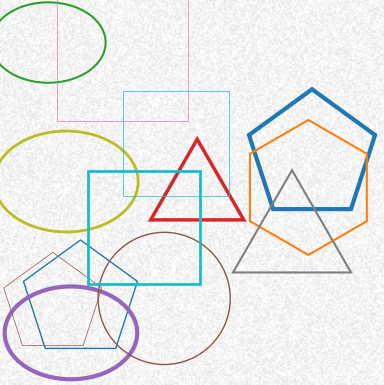[{"shape": "pentagon", "thickness": 3, "radius": 0.86, "center": [0.81, 0.596]}, {"shape": "pentagon", "thickness": 1, "radius": 0.78, "center": [0.209, 0.221]}, {"shape": "hexagon", "thickness": 1.5, "radius": 0.88, "center": [0.801, 0.513]}, {"shape": "oval", "thickness": 1.5, "radius": 0.75, "center": [0.125, 0.89]}, {"shape": "triangle", "thickness": 2.5, "radius": 0.7, "center": [0.512, 0.499]}, {"shape": "oval", "thickness": 3, "radius": 0.86, "center": [0.184, 0.135]}, {"shape": "circle", "thickness": 1, "radius": 0.86, "center": [0.426, 0.225]}, {"shape": "pentagon", "thickness": 0.5, "radius": 0.67, "center": [0.137, 0.211]}, {"shape": "square", "thickness": 0.5, "radius": 0.85, "center": [0.318, 0.855]}, {"shape": "triangle", "thickness": 1.5, "radius": 0.89, "center": [0.758, 0.381]}, {"shape": "oval", "thickness": 2, "radius": 0.94, "center": [0.172, 0.529]}, {"shape": "square", "thickness": 2, "radius": 0.73, "center": [0.374, 0.408]}, {"shape": "square", "thickness": 0.5, "radius": 0.69, "center": [0.457, 0.628]}]